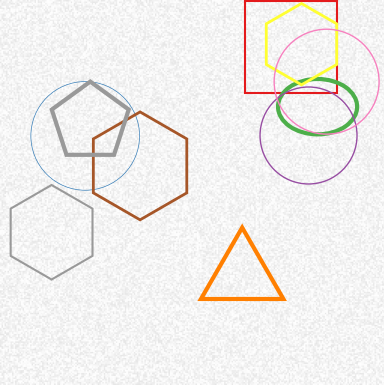[{"shape": "square", "thickness": 1.5, "radius": 0.6, "center": [0.755, 0.878]}, {"shape": "circle", "thickness": 0.5, "radius": 0.71, "center": [0.221, 0.647]}, {"shape": "oval", "thickness": 3, "radius": 0.51, "center": [0.825, 0.723]}, {"shape": "circle", "thickness": 1, "radius": 0.63, "center": [0.801, 0.648]}, {"shape": "triangle", "thickness": 3, "radius": 0.62, "center": [0.629, 0.285]}, {"shape": "hexagon", "thickness": 2, "radius": 0.53, "center": [0.783, 0.885]}, {"shape": "hexagon", "thickness": 2, "radius": 0.7, "center": [0.364, 0.569]}, {"shape": "circle", "thickness": 1, "radius": 0.68, "center": [0.848, 0.788]}, {"shape": "pentagon", "thickness": 3, "radius": 0.53, "center": [0.234, 0.683]}, {"shape": "hexagon", "thickness": 1.5, "radius": 0.61, "center": [0.134, 0.397]}]